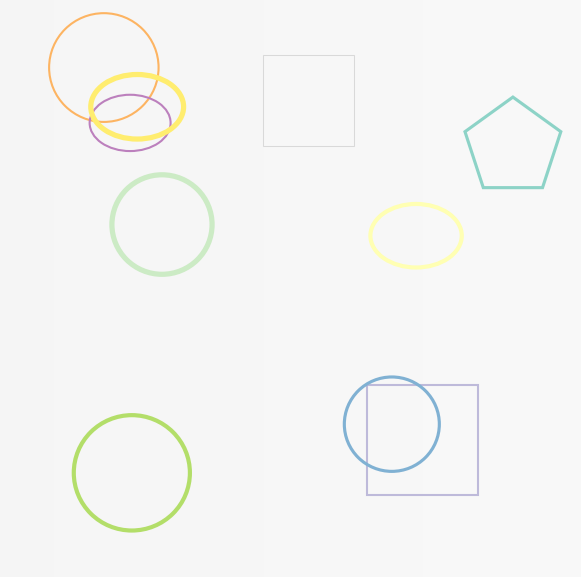[{"shape": "pentagon", "thickness": 1.5, "radius": 0.43, "center": [0.882, 0.744]}, {"shape": "oval", "thickness": 2, "radius": 0.39, "center": [0.716, 0.591]}, {"shape": "square", "thickness": 1, "radius": 0.48, "center": [0.728, 0.238]}, {"shape": "circle", "thickness": 1.5, "radius": 0.41, "center": [0.674, 0.265]}, {"shape": "circle", "thickness": 1, "radius": 0.47, "center": [0.179, 0.882]}, {"shape": "circle", "thickness": 2, "radius": 0.5, "center": [0.227, 0.18]}, {"shape": "square", "thickness": 0.5, "radius": 0.39, "center": [0.531, 0.825]}, {"shape": "oval", "thickness": 1, "radius": 0.35, "center": [0.224, 0.786]}, {"shape": "circle", "thickness": 2.5, "radius": 0.43, "center": [0.279, 0.61]}, {"shape": "oval", "thickness": 2.5, "radius": 0.4, "center": [0.236, 0.814]}]